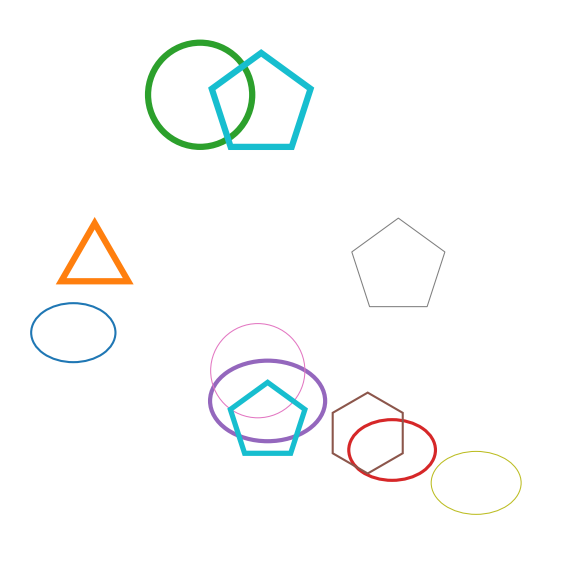[{"shape": "oval", "thickness": 1, "radius": 0.36, "center": [0.127, 0.423]}, {"shape": "triangle", "thickness": 3, "radius": 0.34, "center": [0.164, 0.546]}, {"shape": "circle", "thickness": 3, "radius": 0.45, "center": [0.347, 0.835]}, {"shape": "oval", "thickness": 1.5, "radius": 0.38, "center": [0.679, 0.22]}, {"shape": "oval", "thickness": 2, "radius": 0.5, "center": [0.463, 0.305]}, {"shape": "hexagon", "thickness": 1, "radius": 0.35, "center": [0.637, 0.249]}, {"shape": "circle", "thickness": 0.5, "radius": 0.41, "center": [0.446, 0.357]}, {"shape": "pentagon", "thickness": 0.5, "radius": 0.42, "center": [0.69, 0.537]}, {"shape": "oval", "thickness": 0.5, "radius": 0.39, "center": [0.825, 0.163]}, {"shape": "pentagon", "thickness": 3, "radius": 0.45, "center": [0.452, 0.818]}, {"shape": "pentagon", "thickness": 2.5, "radius": 0.34, "center": [0.463, 0.269]}]